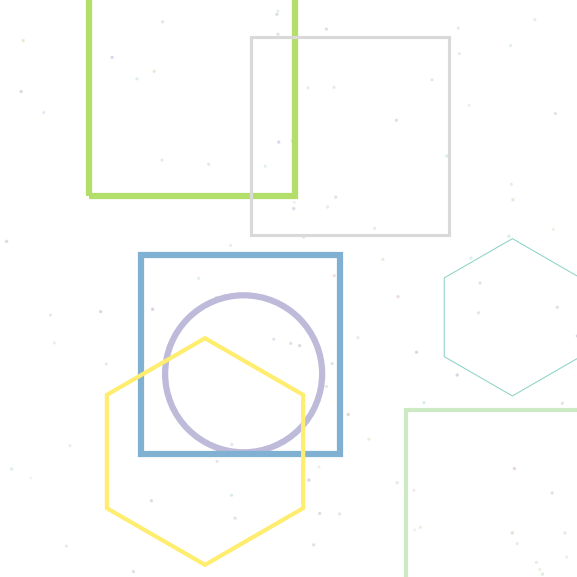[{"shape": "hexagon", "thickness": 0.5, "radius": 0.68, "center": [0.887, 0.45]}, {"shape": "circle", "thickness": 3, "radius": 0.68, "center": [0.422, 0.352]}, {"shape": "square", "thickness": 3, "radius": 0.86, "center": [0.417, 0.386]}, {"shape": "square", "thickness": 3, "radius": 0.89, "center": [0.332, 0.838]}, {"shape": "square", "thickness": 1.5, "radius": 0.86, "center": [0.605, 0.764]}, {"shape": "square", "thickness": 2, "radius": 0.83, "center": [0.869, 0.123]}, {"shape": "hexagon", "thickness": 2, "radius": 0.98, "center": [0.355, 0.217]}]